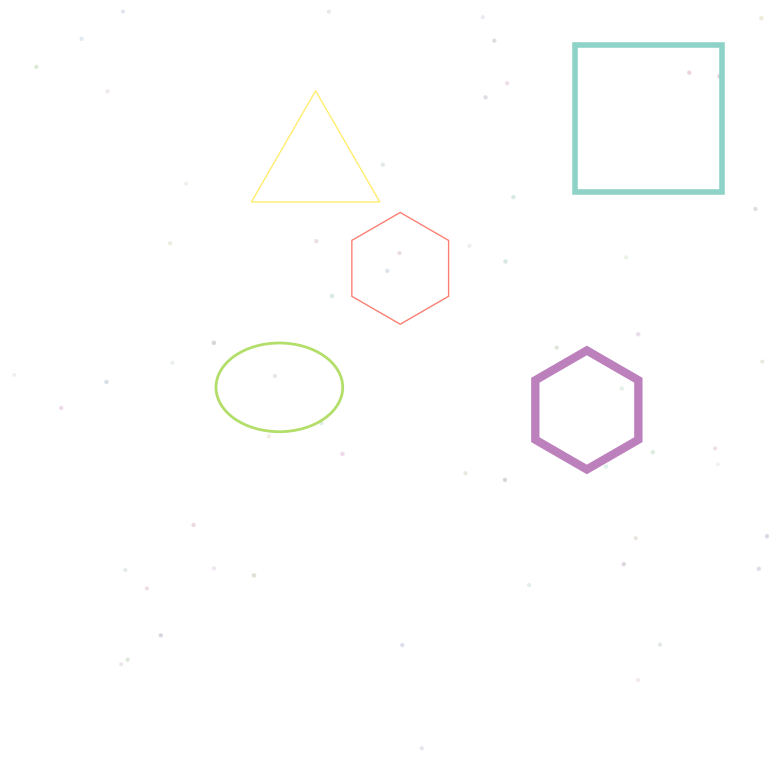[{"shape": "square", "thickness": 2, "radius": 0.48, "center": [0.842, 0.846]}, {"shape": "hexagon", "thickness": 0.5, "radius": 0.36, "center": [0.52, 0.651]}, {"shape": "oval", "thickness": 1, "radius": 0.41, "center": [0.363, 0.497]}, {"shape": "hexagon", "thickness": 3, "radius": 0.39, "center": [0.762, 0.468]}, {"shape": "triangle", "thickness": 0.5, "radius": 0.48, "center": [0.41, 0.786]}]